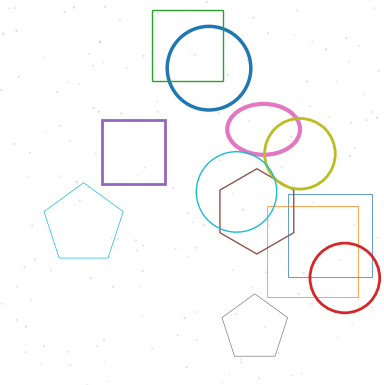[{"shape": "circle", "thickness": 2.5, "radius": 0.54, "center": [0.543, 0.823]}, {"shape": "square", "thickness": 0.5, "radius": 0.54, "center": [0.857, 0.388]}, {"shape": "square", "thickness": 0.5, "radius": 0.59, "center": [0.812, 0.347]}, {"shape": "square", "thickness": 1, "radius": 0.46, "center": [0.487, 0.882]}, {"shape": "circle", "thickness": 2, "radius": 0.45, "center": [0.896, 0.278]}, {"shape": "square", "thickness": 2, "radius": 0.41, "center": [0.347, 0.605]}, {"shape": "hexagon", "thickness": 1, "radius": 0.55, "center": [0.667, 0.451]}, {"shape": "oval", "thickness": 3, "radius": 0.47, "center": [0.685, 0.664]}, {"shape": "pentagon", "thickness": 0.5, "radius": 0.45, "center": [0.662, 0.147]}, {"shape": "circle", "thickness": 2, "radius": 0.46, "center": [0.779, 0.601]}, {"shape": "circle", "thickness": 1, "radius": 0.52, "center": [0.614, 0.502]}, {"shape": "pentagon", "thickness": 0.5, "radius": 0.54, "center": [0.217, 0.417]}]